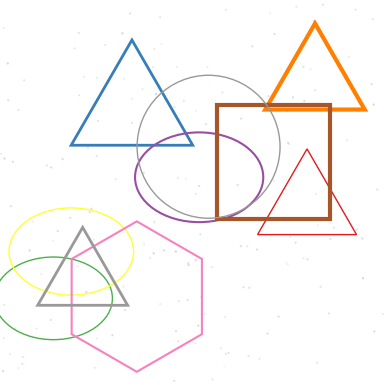[{"shape": "triangle", "thickness": 1, "radius": 0.74, "center": [0.798, 0.465]}, {"shape": "triangle", "thickness": 2, "radius": 0.91, "center": [0.343, 0.714]}, {"shape": "oval", "thickness": 1, "radius": 0.77, "center": [0.139, 0.225]}, {"shape": "oval", "thickness": 1.5, "radius": 0.83, "center": [0.517, 0.54]}, {"shape": "triangle", "thickness": 3, "radius": 0.75, "center": [0.818, 0.79]}, {"shape": "oval", "thickness": 1, "radius": 0.81, "center": [0.185, 0.347]}, {"shape": "square", "thickness": 3, "radius": 0.74, "center": [0.711, 0.579]}, {"shape": "hexagon", "thickness": 1.5, "radius": 0.98, "center": [0.355, 0.23]}, {"shape": "triangle", "thickness": 2, "radius": 0.67, "center": [0.215, 0.275]}, {"shape": "circle", "thickness": 1, "radius": 0.93, "center": [0.542, 0.619]}]